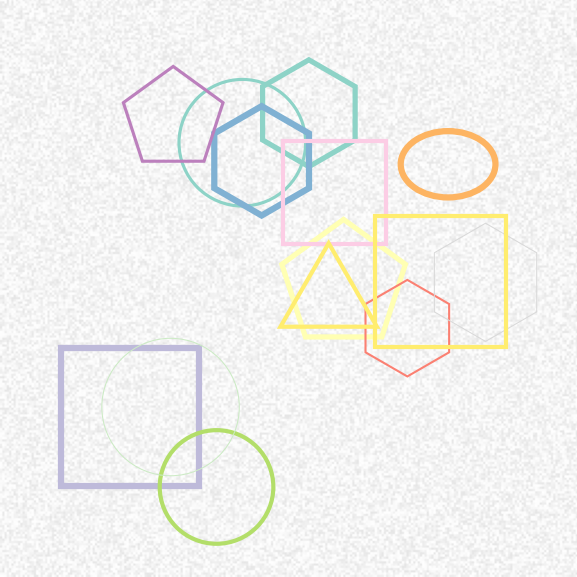[{"shape": "circle", "thickness": 1.5, "radius": 0.55, "center": [0.42, 0.752]}, {"shape": "hexagon", "thickness": 2.5, "radius": 0.46, "center": [0.535, 0.803]}, {"shape": "pentagon", "thickness": 2.5, "radius": 0.56, "center": [0.595, 0.507]}, {"shape": "square", "thickness": 3, "radius": 0.6, "center": [0.225, 0.277]}, {"shape": "hexagon", "thickness": 1, "radius": 0.42, "center": [0.705, 0.431]}, {"shape": "hexagon", "thickness": 3, "radius": 0.47, "center": [0.453, 0.721]}, {"shape": "oval", "thickness": 3, "radius": 0.41, "center": [0.776, 0.715]}, {"shape": "circle", "thickness": 2, "radius": 0.49, "center": [0.375, 0.156]}, {"shape": "square", "thickness": 2, "radius": 0.44, "center": [0.579, 0.665]}, {"shape": "hexagon", "thickness": 0.5, "radius": 0.51, "center": [0.841, 0.51]}, {"shape": "pentagon", "thickness": 1.5, "radius": 0.45, "center": [0.3, 0.793]}, {"shape": "circle", "thickness": 0.5, "radius": 0.6, "center": [0.295, 0.294]}, {"shape": "square", "thickness": 2, "radius": 0.57, "center": [0.763, 0.512]}, {"shape": "triangle", "thickness": 2, "radius": 0.48, "center": [0.569, 0.482]}]